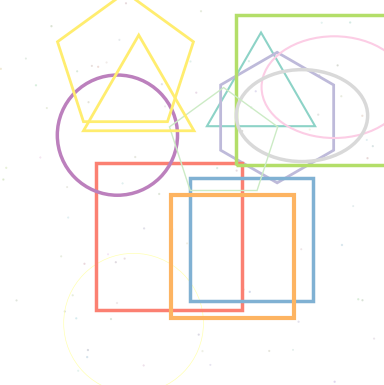[{"shape": "triangle", "thickness": 1.5, "radius": 0.81, "center": [0.678, 0.753]}, {"shape": "circle", "thickness": 0.5, "radius": 0.91, "center": [0.347, 0.16]}, {"shape": "hexagon", "thickness": 2, "radius": 0.85, "center": [0.72, 0.695]}, {"shape": "square", "thickness": 2.5, "radius": 0.95, "center": [0.439, 0.386]}, {"shape": "square", "thickness": 2.5, "radius": 0.8, "center": [0.653, 0.377]}, {"shape": "square", "thickness": 3, "radius": 0.8, "center": [0.603, 0.334]}, {"shape": "square", "thickness": 2.5, "radius": 0.98, "center": [0.809, 0.766]}, {"shape": "oval", "thickness": 1.5, "radius": 0.94, "center": [0.868, 0.774]}, {"shape": "oval", "thickness": 2.5, "radius": 0.85, "center": [0.784, 0.7]}, {"shape": "circle", "thickness": 2.5, "radius": 0.78, "center": [0.305, 0.649]}, {"shape": "pentagon", "thickness": 1, "radius": 0.74, "center": [0.581, 0.625]}, {"shape": "triangle", "thickness": 2, "radius": 0.83, "center": [0.36, 0.743]}, {"shape": "pentagon", "thickness": 2, "radius": 0.93, "center": [0.326, 0.834]}]